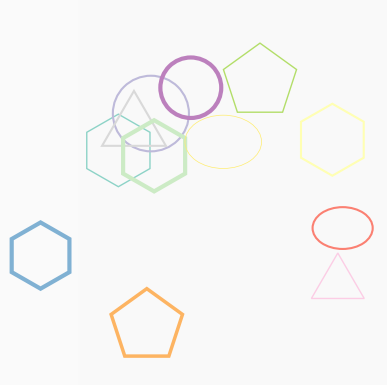[{"shape": "hexagon", "thickness": 1, "radius": 0.47, "center": [0.305, 0.609]}, {"shape": "hexagon", "thickness": 1.5, "radius": 0.47, "center": [0.858, 0.637]}, {"shape": "circle", "thickness": 1.5, "radius": 0.49, "center": [0.389, 0.705]}, {"shape": "oval", "thickness": 1.5, "radius": 0.39, "center": [0.884, 0.408]}, {"shape": "hexagon", "thickness": 3, "radius": 0.43, "center": [0.105, 0.336]}, {"shape": "pentagon", "thickness": 2.5, "radius": 0.48, "center": [0.379, 0.153]}, {"shape": "pentagon", "thickness": 1, "radius": 0.5, "center": [0.671, 0.789]}, {"shape": "triangle", "thickness": 1, "radius": 0.39, "center": [0.872, 0.264]}, {"shape": "triangle", "thickness": 1.5, "radius": 0.48, "center": [0.346, 0.669]}, {"shape": "circle", "thickness": 3, "radius": 0.39, "center": [0.492, 0.772]}, {"shape": "hexagon", "thickness": 3, "radius": 0.46, "center": [0.398, 0.595]}, {"shape": "oval", "thickness": 0.5, "radius": 0.49, "center": [0.576, 0.632]}]